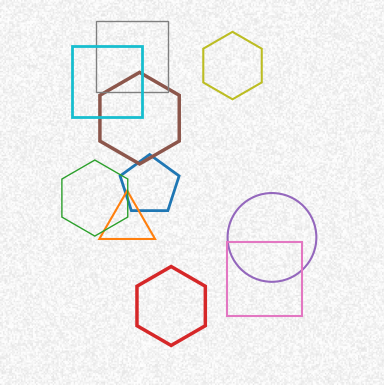[{"shape": "pentagon", "thickness": 2, "radius": 0.4, "center": [0.389, 0.518]}, {"shape": "triangle", "thickness": 1.5, "radius": 0.42, "center": [0.33, 0.421]}, {"shape": "hexagon", "thickness": 1, "radius": 0.49, "center": [0.246, 0.486]}, {"shape": "hexagon", "thickness": 2.5, "radius": 0.51, "center": [0.445, 0.205]}, {"shape": "circle", "thickness": 1.5, "radius": 0.58, "center": [0.706, 0.383]}, {"shape": "hexagon", "thickness": 2.5, "radius": 0.59, "center": [0.363, 0.693]}, {"shape": "square", "thickness": 1.5, "radius": 0.49, "center": [0.688, 0.275]}, {"shape": "square", "thickness": 1, "radius": 0.47, "center": [0.342, 0.853]}, {"shape": "hexagon", "thickness": 1.5, "radius": 0.44, "center": [0.604, 0.83]}, {"shape": "square", "thickness": 2, "radius": 0.46, "center": [0.278, 0.788]}]